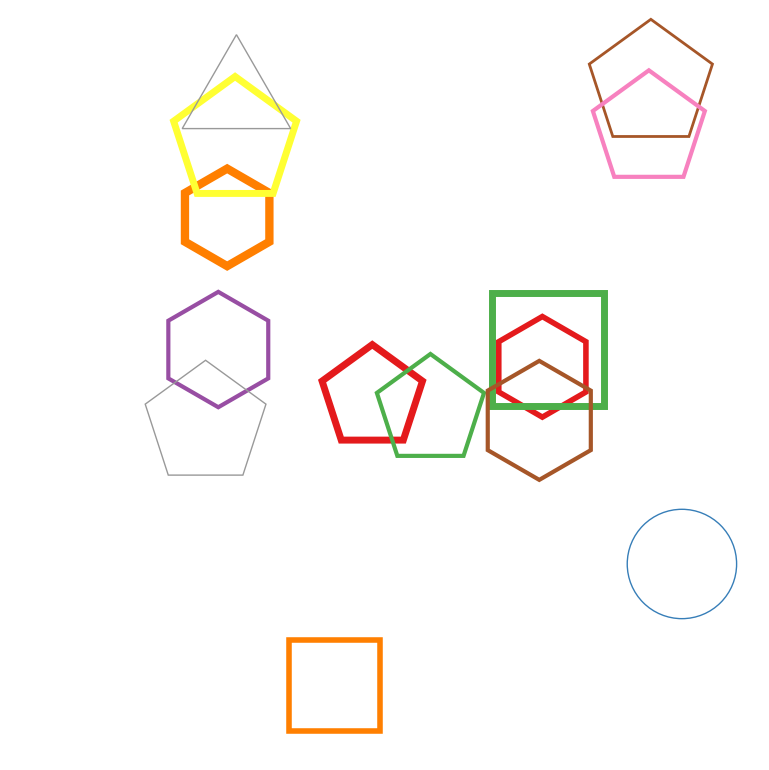[{"shape": "pentagon", "thickness": 2.5, "radius": 0.34, "center": [0.483, 0.484]}, {"shape": "hexagon", "thickness": 2, "radius": 0.33, "center": [0.704, 0.524]}, {"shape": "circle", "thickness": 0.5, "radius": 0.36, "center": [0.886, 0.268]}, {"shape": "square", "thickness": 2.5, "radius": 0.36, "center": [0.711, 0.546]}, {"shape": "pentagon", "thickness": 1.5, "radius": 0.37, "center": [0.559, 0.467]}, {"shape": "hexagon", "thickness": 1.5, "radius": 0.37, "center": [0.284, 0.546]}, {"shape": "hexagon", "thickness": 3, "radius": 0.32, "center": [0.295, 0.718]}, {"shape": "square", "thickness": 2, "radius": 0.3, "center": [0.435, 0.11]}, {"shape": "pentagon", "thickness": 2.5, "radius": 0.42, "center": [0.305, 0.817]}, {"shape": "hexagon", "thickness": 1.5, "radius": 0.39, "center": [0.7, 0.454]}, {"shape": "pentagon", "thickness": 1, "radius": 0.42, "center": [0.845, 0.891]}, {"shape": "pentagon", "thickness": 1.5, "radius": 0.38, "center": [0.843, 0.832]}, {"shape": "pentagon", "thickness": 0.5, "radius": 0.41, "center": [0.267, 0.45]}, {"shape": "triangle", "thickness": 0.5, "radius": 0.41, "center": [0.307, 0.874]}]